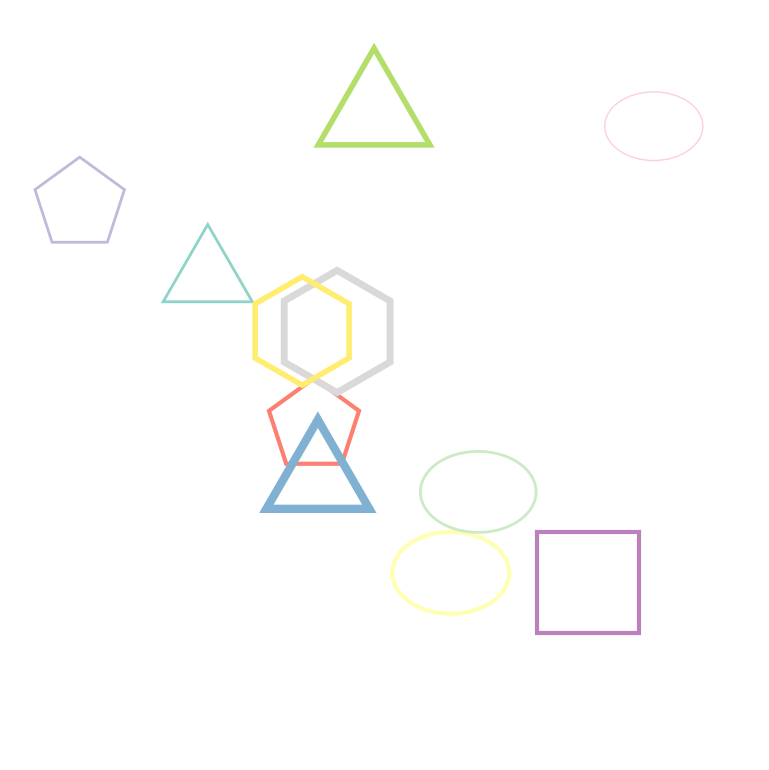[{"shape": "triangle", "thickness": 1, "radius": 0.33, "center": [0.27, 0.642]}, {"shape": "oval", "thickness": 1.5, "radius": 0.38, "center": [0.585, 0.256]}, {"shape": "pentagon", "thickness": 1, "radius": 0.31, "center": [0.104, 0.735]}, {"shape": "pentagon", "thickness": 1.5, "radius": 0.31, "center": [0.408, 0.447]}, {"shape": "triangle", "thickness": 3, "radius": 0.39, "center": [0.413, 0.378]}, {"shape": "triangle", "thickness": 2, "radius": 0.42, "center": [0.486, 0.854]}, {"shape": "oval", "thickness": 0.5, "radius": 0.32, "center": [0.849, 0.836]}, {"shape": "hexagon", "thickness": 2.5, "radius": 0.4, "center": [0.438, 0.57]}, {"shape": "square", "thickness": 1.5, "radius": 0.33, "center": [0.764, 0.243]}, {"shape": "oval", "thickness": 1, "radius": 0.38, "center": [0.621, 0.361]}, {"shape": "hexagon", "thickness": 2, "radius": 0.35, "center": [0.392, 0.57]}]